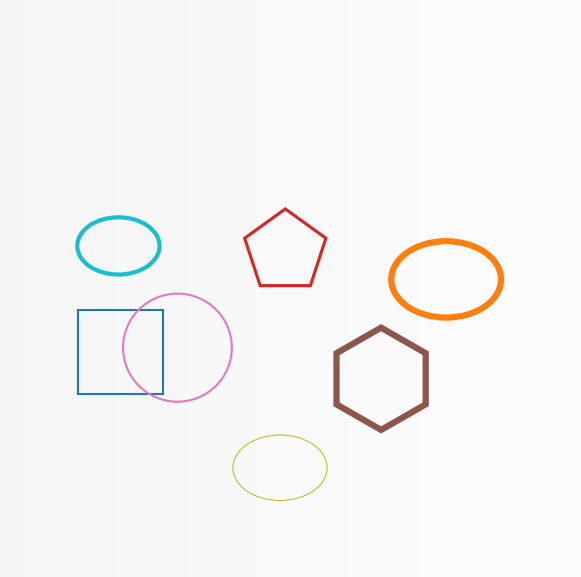[{"shape": "square", "thickness": 1, "radius": 0.36, "center": [0.208, 0.39]}, {"shape": "oval", "thickness": 3, "radius": 0.47, "center": [0.768, 0.515]}, {"shape": "pentagon", "thickness": 1.5, "radius": 0.37, "center": [0.491, 0.564]}, {"shape": "hexagon", "thickness": 3, "radius": 0.44, "center": [0.656, 0.343]}, {"shape": "circle", "thickness": 1, "radius": 0.47, "center": [0.305, 0.397]}, {"shape": "oval", "thickness": 0.5, "radius": 0.41, "center": [0.482, 0.189]}, {"shape": "oval", "thickness": 2, "radius": 0.35, "center": [0.204, 0.573]}]